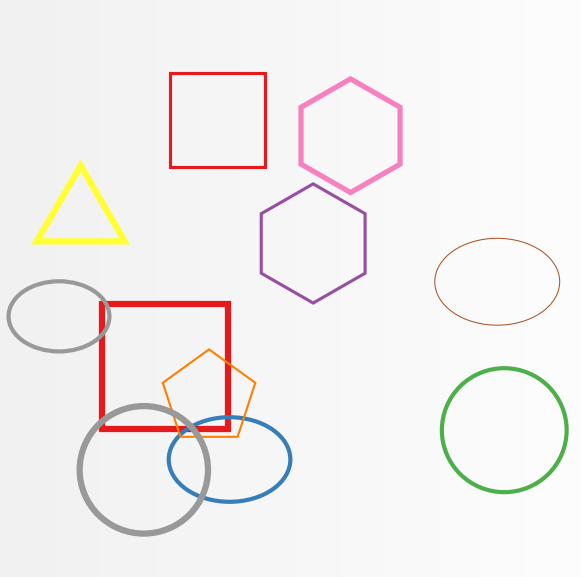[{"shape": "square", "thickness": 1.5, "radius": 0.41, "center": [0.374, 0.791]}, {"shape": "square", "thickness": 3, "radius": 0.54, "center": [0.284, 0.364]}, {"shape": "oval", "thickness": 2, "radius": 0.52, "center": [0.395, 0.203]}, {"shape": "circle", "thickness": 2, "radius": 0.54, "center": [0.868, 0.254]}, {"shape": "hexagon", "thickness": 1.5, "radius": 0.52, "center": [0.539, 0.578]}, {"shape": "pentagon", "thickness": 1, "radius": 0.42, "center": [0.36, 0.31]}, {"shape": "triangle", "thickness": 3, "radius": 0.44, "center": [0.139, 0.625]}, {"shape": "oval", "thickness": 0.5, "radius": 0.54, "center": [0.855, 0.511]}, {"shape": "hexagon", "thickness": 2.5, "radius": 0.49, "center": [0.603, 0.764]}, {"shape": "circle", "thickness": 3, "radius": 0.55, "center": [0.247, 0.186]}, {"shape": "oval", "thickness": 2, "radius": 0.43, "center": [0.102, 0.451]}]